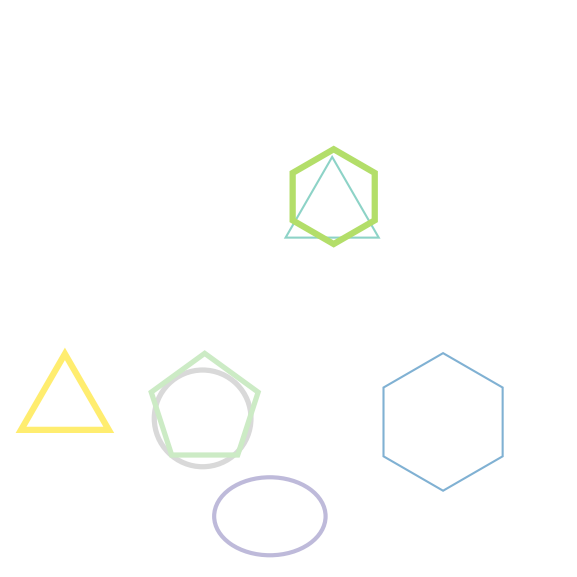[{"shape": "triangle", "thickness": 1, "radius": 0.47, "center": [0.575, 0.634]}, {"shape": "oval", "thickness": 2, "radius": 0.48, "center": [0.467, 0.105]}, {"shape": "hexagon", "thickness": 1, "radius": 0.6, "center": [0.767, 0.269]}, {"shape": "hexagon", "thickness": 3, "radius": 0.41, "center": [0.578, 0.659]}, {"shape": "circle", "thickness": 2.5, "radius": 0.42, "center": [0.351, 0.275]}, {"shape": "pentagon", "thickness": 2.5, "radius": 0.49, "center": [0.354, 0.29]}, {"shape": "triangle", "thickness": 3, "radius": 0.44, "center": [0.112, 0.299]}]